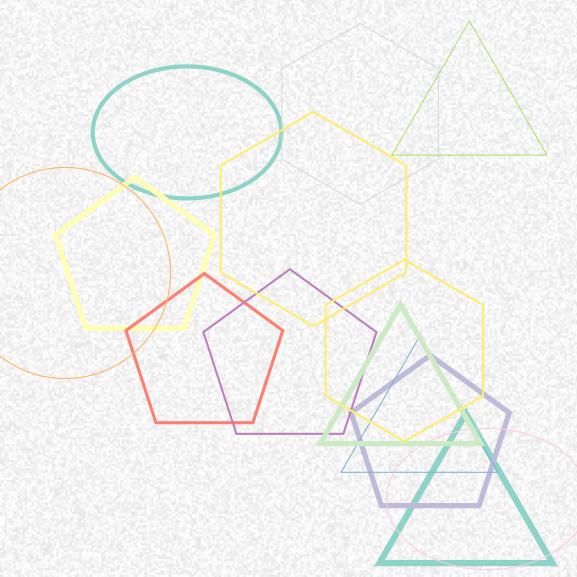[{"shape": "triangle", "thickness": 3, "radius": 0.86, "center": [0.807, 0.111]}, {"shape": "oval", "thickness": 2, "radius": 0.82, "center": [0.324, 0.77]}, {"shape": "pentagon", "thickness": 2.5, "radius": 0.72, "center": [0.234, 0.548]}, {"shape": "pentagon", "thickness": 2.5, "radius": 0.72, "center": [0.745, 0.24]}, {"shape": "pentagon", "thickness": 1.5, "radius": 0.71, "center": [0.354, 0.383]}, {"shape": "triangle", "thickness": 0.5, "radius": 0.78, "center": [0.727, 0.26]}, {"shape": "circle", "thickness": 0.5, "radius": 0.91, "center": [0.113, 0.526]}, {"shape": "triangle", "thickness": 0.5, "radius": 0.77, "center": [0.813, 0.808]}, {"shape": "oval", "thickness": 0.5, "radius": 0.87, "center": [0.844, 0.135]}, {"shape": "hexagon", "thickness": 0.5, "radius": 0.78, "center": [0.624, 0.802]}, {"shape": "pentagon", "thickness": 1, "radius": 0.79, "center": [0.502, 0.375]}, {"shape": "triangle", "thickness": 2.5, "radius": 0.8, "center": [0.694, 0.311]}, {"shape": "hexagon", "thickness": 1, "radius": 0.93, "center": [0.543, 0.62]}, {"shape": "hexagon", "thickness": 1, "radius": 0.79, "center": [0.7, 0.392]}]